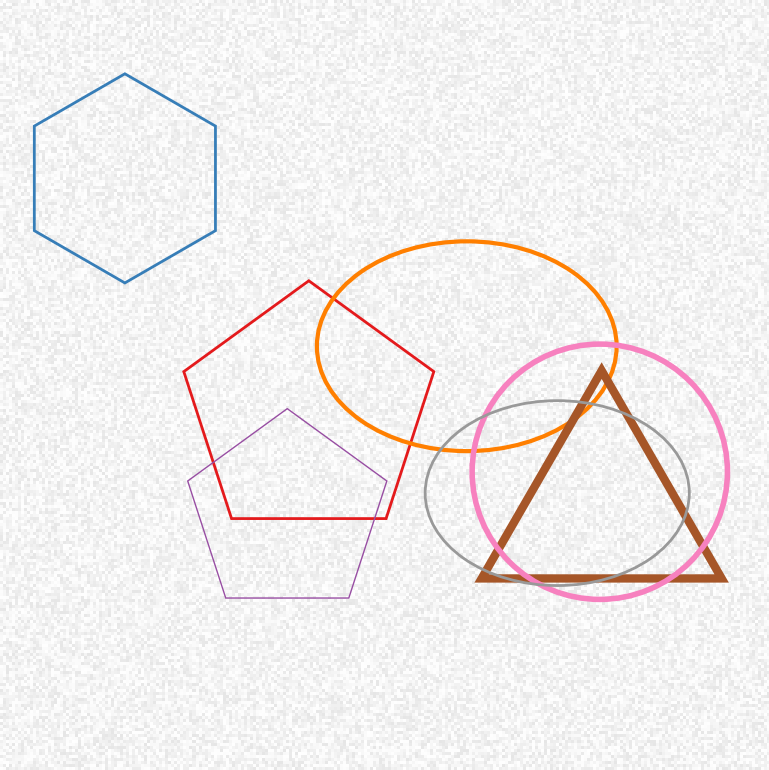[{"shape": "pentagon", "thickness": 1, "radius": 0.85, "center": [0.401, 0.465]}, {"shape": "hexagon", "thickness": 1, "radius": 0.68, "center": [0.162, 0.768]}, {"shape": "pentagon", "thickness": 0.5, "radius": 0.68, "center": [0.373, 0.333]}, {"shape": "oval", "thickness": 1.5, "radius": 0.97, "center": [0.606, 0.55]}, {"shape": "triangle", "thickness": 3, "radius": 0.9, "center": [0.781, 0.339]}, {"shape": "circle", "thickness": 2, "radius": 0.83, "center": [0.779, 0.387]}, {"shape": "oval", "thickness": 1, "radius": 0.86, "center": [0.724, 0.36]}]